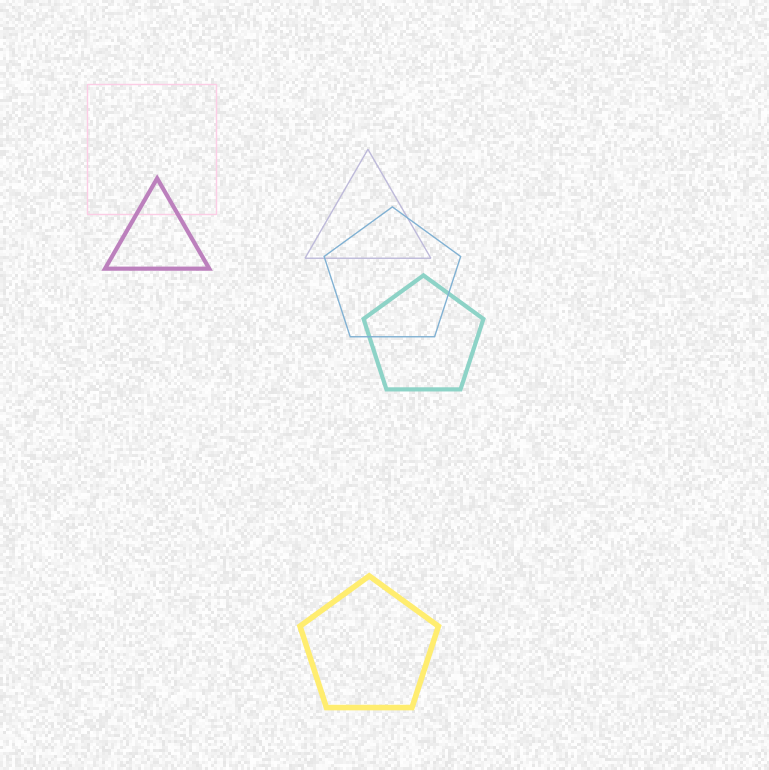[{"shape": "pentagon", "thickness": 1.5, "radius": 0.41, "center": [0.55, 0.561]}, {"shape": "triangle", "thickness": 0.5, "radius": 0.47, "center": [0.478, 0.712]}, {"shape": "pentagon", "thickness": 0.5, "radius": 0.47, "center": [0.51, 0.638]}, {"shape": "square", "thickness": 0.5, "radius": 0.42, "center": [0.197, 0.806]}, {"shape": "triangle", "thickness": 1.5, "radius": 0.39, "center": [0.204, 0.69]}, {"shape": "pentagon", "thickness": 2, "radius": 0.47, "center": [0.479, 0.158]}]